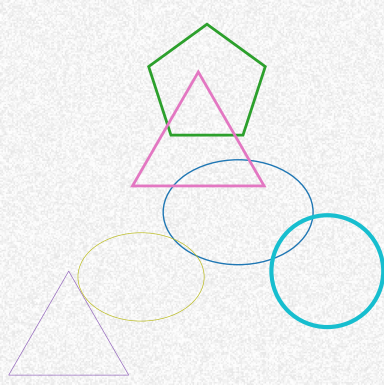[{"shape": "oval", "thickness": 1, "radius": 0.97, "center": [0.619, 0.449]}, {"shape": "pentagon", "thickness": 2, "radius": 0.8, "center": [0.538, 0.778]}, {"shape": "triangle", "thickness": 0.5, "radius": 0.9, "center": [0.178, 0.116]}, {"shape": "triangle", "thickness": 2, "radius": 0.99, "center": [0.515, 0.616]}, {"shape": "oval", "thickness": 0.5, "radius": 0.82, "center": [0.366, 0.281]}, {"shape": "circle", "thickness": 3, "radius": 0.73, "center": [0.85, 0.296]}]